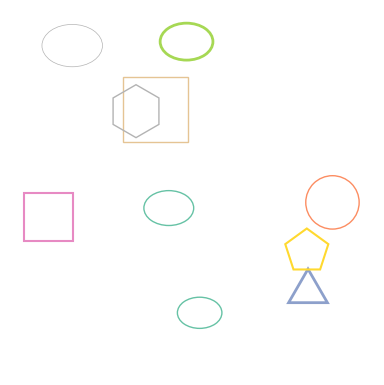[{"shape": "oval", "thickness": 1, "radius": 0.32, "center": [0.438, 0.46]}, {"shape": "oval", "thickness": 1, "radius": 0.29, "center": [0.519, 0.188]}, {"shape": "circle", "thickness": 1, "radius": 0.35, "center": [0.864, 0.474]}, {"shape": "triangle", "thickness": 2, "radius": 0.29, "center": [0.8, 0.243]}, {"shape": "square", "thickness": 1.5, "radius": 0.31, "center": [0.126, 0.435]}, {"shape": "oval", "thickness": 2, "radius": 0.34, "center": [0.485, 0.892]}, {"shape": "pentagon", "thickness": 1.5, "radius": 0.29, "center": [0.797, 0.348]}, {"shape": "square", "thickness": 1, "radius": 0.42, "center": [0.403, 0.716]}, {"shape": "oval", "thickness": 0.5, "radius": 0.39, "center": [0.188, 0.882]}, {"shape": "hexagon", "thickness": 1, "radius": 0.34, "center": [0.353, 0.711]}]